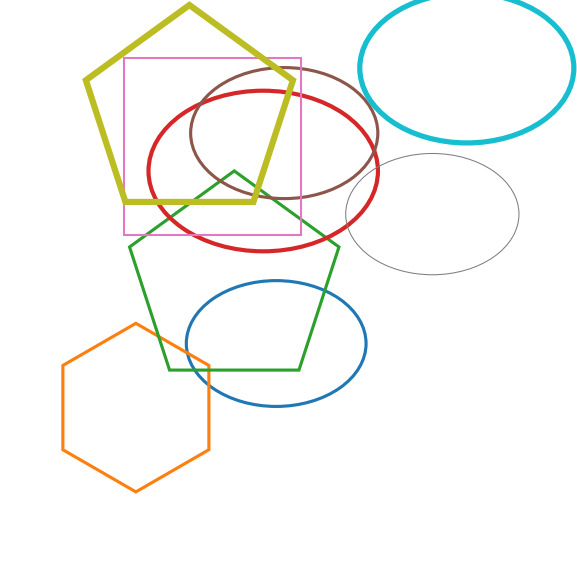[{"shape": "oval", "thickness": 1.5, "radius": 0.78, "center": [0.478, 0.404]}, {"shape": "hexagon", "thickness": 1.5, "radius": 0.73, "center": [0.235, 0.293]}, {"shape": "pentagon", "thickness": 1.5, "radius": 0.95, "center": [0.406, 0.513]}, {"shape": "oval", "thickness": 2, "radius": 0.99, "center": [0.456, 0.703]}, {"shape": "oval", "thickness": 1.5, "radius": 0.81, "center": [0.492, 0.769]}, {"shape": "square", "thickness": 1, "radius": 0.77, "center": [0.368, 0.746]}, {"shape": "oval", "thickness": 0.5, "radius": 0.75, "center": [0.749, 0.628]}, {"shape": "pentagon", "thickness": 3, "radius": 0.94, "center": [0.328, 0.802]}, {"shape": "oval", "thickness": 2.5, "radius": 0.93, "center": [0.808, 0.881]}]